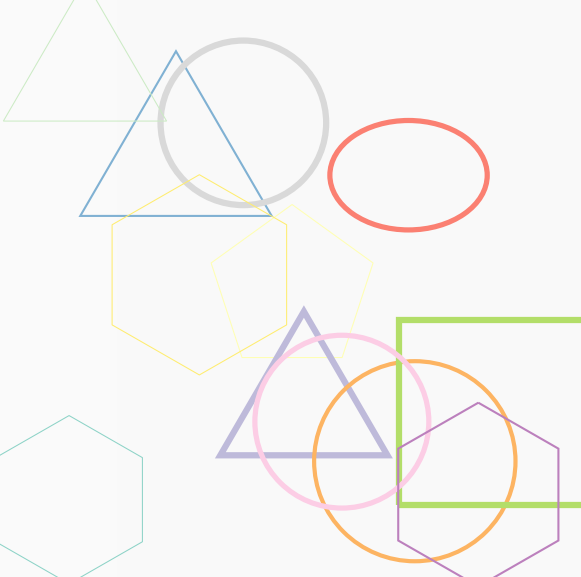[{"shape": "hexagon", "thickness": 0.5, "radius": 0.73, "center": [0.119, 0.134]}, {"shape": "pentagon", "thickness": 0.5, "radius": 0.73, "center": [0.503, 0.499]}, {"shape": "triangle", "thickness": 3, "radius": 0.83, "center": [0.523, 0.294]}, {"shape": "oval", "thickness": 2.5, "radius": 0.68, "center": [0.703, 0.696]}, {"shape": "triangle", "thickness": 1, "radius": 0.95, "center": [0.303, 0.72]}, {"shape": "circle", "thickness": 2, "radius": 0.87, "center": [0.714, 0.2]}, {"shape": "square", "thickness": 3, "radius": 0.8, "center": [0.846, 0.285]}, {"shape": "circle", "thickness": 2.5, "radius": 0.75, "center": [0.588, 0.269]}, {"shape": "circle", "thickness": 3, "radius": 0.71, "center": [0.419, 0.786]}, {"shape": "hexagon", "thickness": 1, "radius": 0.8, "center": [0.823, 0.143]}, {"shape": "triangle", "thickness": 0.5, "radius": 0.81, "center": [0.146, 0.871]}, {"shape": "hexagon", "thickness": 0.5, "radius": 0.87, "center": [0.343, 0.523]}]